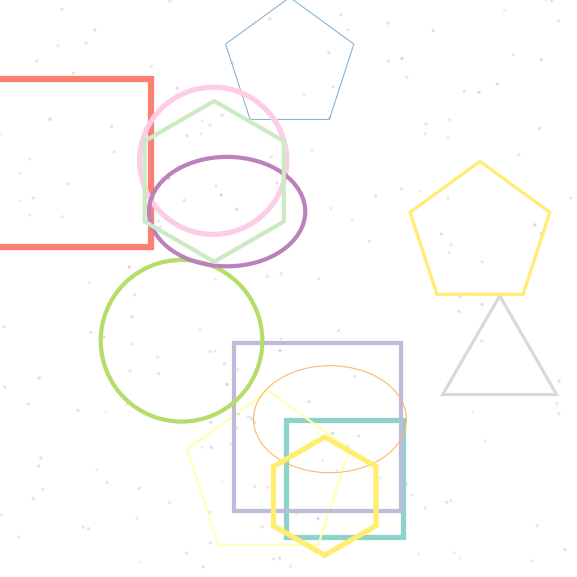[{"shape": "square", "thickness": 2.5, "radius": 0.51, "center": [0.596, 0.17]}, {"shape": "pentagon", "thickness": 1, "radius": 0.74, "center": [0.464, 0.175]}, {"shape": "square", "thickness": 2, "radius": 0.72, "center": [0.549, 0.259]}, {"shape": "square", "thickness": 3, "radius": 0.73, "center": [0.116, 0.717]}, {"shape": "pentagon", "thickness": 0.5, "radius": 0.58, "center": [0.502, 0.887]}, {"shape": "oval", "thickness": 0.5, "radius": 0.66, "center": [0.571, 0.273]}, {"shape": "circle", "thickness": 2, "radius": 0.7, "center": [0.314, 0.409]}, {"shape": "circle", "thickness": 2.5, "radius": 0.64, "center": [0.369, 0.721]}, {"shape": "triangle", "thickness": 1.5, "radius": 0.57, "center": [0.865, 0.373]}, {"shape": "oval", "thickness": 2, "radius": 0.68, "center": [0.393, 0.633]}, {"shape": "hexagon", "thickness": 2, "radius": 0.7, "center": [0.371, 0.685]}, {"shape": "hexagon", "thickness": 2.5, "radius": 0.51, "center": [0.562, 0.14]}, {"shape": "pentagon", "thickness": 1.5, "radius": 0.64, "center": [0.831, 0.592]}]